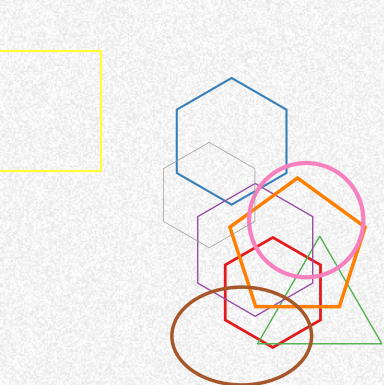[{"shape": "hexagon", "thickness": 2, "radius": 0.71, "center": [0.709, 0.24]}, {"shape": "hexagon", "thickness": 1.5, "radius": 0.82, "center": [0.602, 0.633]}, {"shape": "triangle", "thickness": 1, "radius": 0.93, "center": [0.83, 0.2]}, {"shape": "hexagon", "thickness": 1, "radius": 0.86, "center": [0.663, 0.351]}, {"shape": "pentagon", "thickness": 2.5, "radius": 0.92, "center": [0.773, 0.353]}, {"shape": "square", "thickness": 1.5, "radius": 0.77, "center": [0.108, 0.712]}, {"shape": "oval", "thickness": 2.5, "radius": 0.91, "center": [0.628, 0.127]}, {"shape": "circle", "thickness": 3, "radius": 0.74, "center": [0.795, 0.428]}, {"shape": "hexagon", "thickness": 0.5, "radius": 0.69, "center": [0.543, 0.493]}]